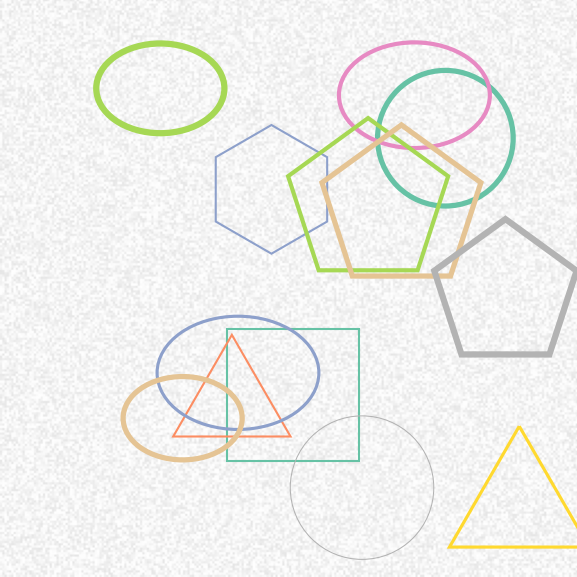[{"shape": "circle", "thickness": 2.5, "radius": 0.59, "center": [0.771, 0.76]}, {"shape": "square", "thickness": 1, "radius": 0.58, "center": [0.507, 0.315]}, {"shape": "triangle", "thickness": 1, "radius": 0.59, "center": [0.402, 0.302]}, {"shape": "oval", "thickness": 1.5, "radius": 0.7, "center": [0.412, 0.354]}, {"shape": "hexagon", "thickness": 1, "radius": 0.56, "center": [0.47, 0.671]}, {"shape": "oval", "thickness": 2, "radius": 0.65, "center": [0.718, 0.834]}, {"shape": "oval", "thickness": 3, "radius": 0.55, "center": [0.278, 0.846]}, {"shape": "pentagon", "thickness": 2, "radius": 0.73, "center": [0.637, 0.649]}, {"shape": "triangle", "thickness": 1.5, "radius": 0.7, "center": [0.899, 0.122]}, {"shape": "pentagon", "thickness": 2.5, "radius": 0.72, "center": [0.695, 0.638]}, {"shape": "oval", "thickness": 2.5, "radius": 0.52, "center": [0.316, 0.275]}, {"shape": "pentagon", "thickness": 3, "radius": 0.65, "center": [0.875, 0.49]}, {"shape": "circle", "thickness": 0.5, "radius": 0.62, "center": [0.627, 0.155]}]